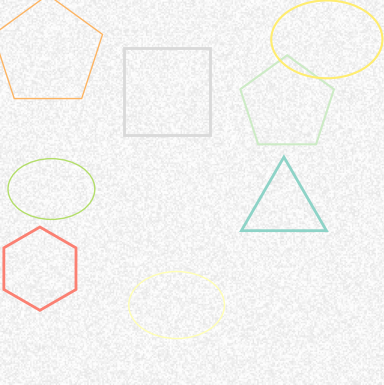[{"shape": "triangle", "thickness": 2, "radius": 0.64, "center": [0.737, 0.465]}, {"shape": "oval", "thickness": 1, "radius": 0.62, "center": [0.459, 0.208]}, {"shape": "hexagon", "thickness": 2, "radius": 0.54, "center": [0.104, 0.302]}, {"shape": "pentagon", "thickness": 1, "radius": 0.75, "center": [0.125, 0.865]}, {"shape": "oval", "thickness": 1, "radius": 0.56, "center": [0.134, 0.509]}, {"shape": "square", "thickness": 2, "radius": 0.56, "center": [0.433, 0.762]}, {"shape": "pentagon", "thickness": 1.5, "radius": 0.64, "center": [0.746, 0.729]}, {"shape": "oval", "thickness": 1.5, "radius": 0.72, "center": [0.849, 0.898]}]